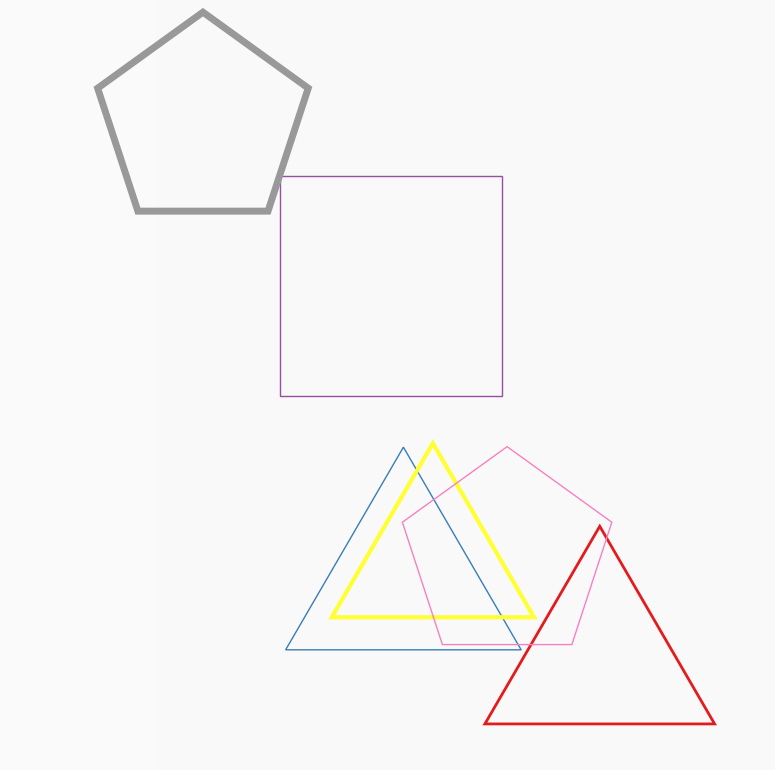[{"shape": "triangle", "thickness": 1, "radius": 0.86, "center": [0.774, 0.145]}, {"shape": "triangle", "thickness": 0.5, "radius": 0.88, "center": [0.521, 0.244]}, {"shape": "square", "thickness": 0.5, "radius": 0.71, "center": [0.505, 0.629]}, {"shape": "triangle", "thickness": 1.5, "radius": 0.75, "center": [0.559, 0.274]}, {"shape": "pentagon", "thickness": 0.5, "radius": 0.71, "center": [0.654, 0.278]}, {"shape": "pentagon", "thickness": 2.5, "radius": 0.71, "center": [0.262, 0.841]}]